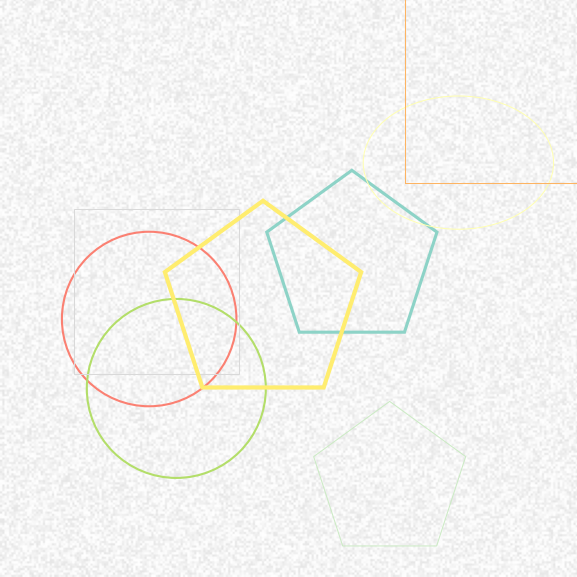[{"shape": "pentagon", "thickness": 1.5, "radius": 0.77, "center": [0.609, 0.549]}, {"shape": "oval", "thickness": 0.5, "radius": 0.82, "center": [0.794, 0.718]}, {"shape": "circle", "thickness": 1, "radius": 0.76, "center": [0.258, 0.447]}, {"shape": "square", "thickness": 0.5, "radius": 0.87, "center": [0.875, 0.857]}, {"shape": "circle", "thickness": 1, "radius": 0.77, "center": [0.305, 0.327]}, {"shape": "square", "thickness": 0.5, "radius": 0.71, "center": [0.272, 0.495]}, {"shape": "pentagon", "thickness": 0.5, "radius": 0.69, "center": [0.675, 0.166]}, {"shape": "pentagon", "thickness": 2, "radius": 0.89, "center": [0.455, 0.473]}]